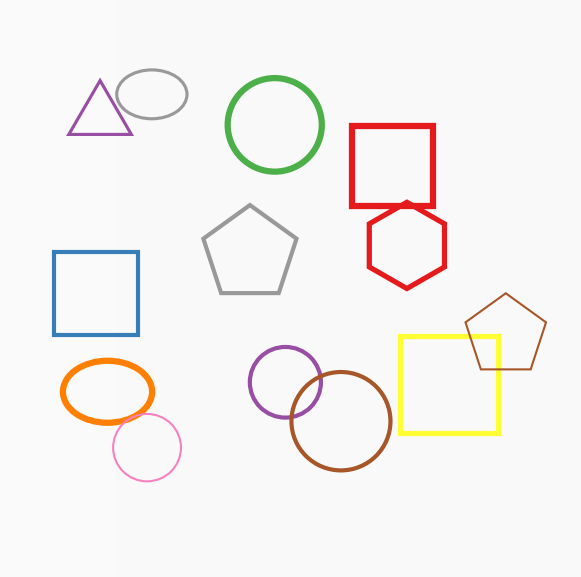[{"shape": "hexagon", "thickness": 2.5, "radius": 0.37, "center": [0.7, 0.574]}, {"shape": "square", "thickness": 3, "radius": 0.35, "center": [0.675, 0.712]}, {"shape": "square", "thickness": 2, "radius": 0.36, "center": [0.165, 0.491]}, {"shape": "circle", "thickness": 3, "radius": 0.4, "center": [0.473, 0.783]}, {"shape": "circle", "thickness": 2, "radius": 0.31, "center": [0.491, 0.337]}, {"shape": "triangle", "thickness": 1.5, "radius": 0.31, "center": [0.172, 0.797]}, {"shape": "oval", "thickness": 3, "radius": 0.38, "center": [0.185, 0.321]}, {"shape": "square", "thickness": 2.5, "radius": 0.42, "center": [0.773, 0.334]}, {"shape": "pentagon", "thickness": 1, "radius": 0.36, "center": [0.87, 0.418]}, {"shape": "circle", "thickness": 2, "radius": 0.43, "center": [0.587, 0.27]}, {"shape": "circle", "thickness": 1, "radius": 0.29, "center": [0.253, 0.224]}, {"shape": "pentagon", "thickness": 2, "radius": 0.42, "center": [0.43, 0.56]}, {"shape": "oval", "thickness": 1.5, "radius": 0.3, "center": [0.261, 0.836]}]